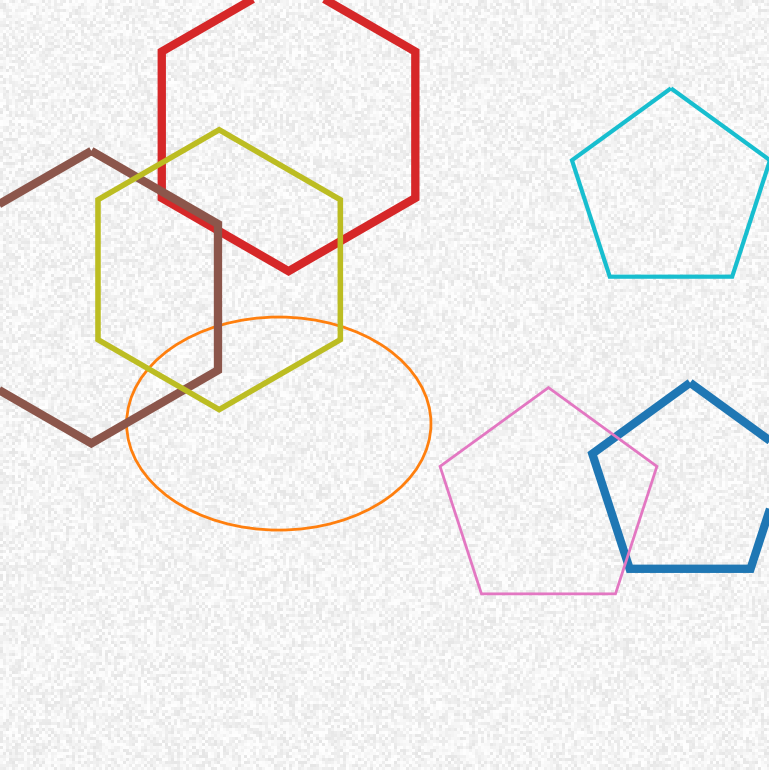[{"shape": "pentagon", "thickness": 3, "radius": 0.67, "center": [0.896, 0.369]}, {"shape": "oval", "thickness": 1, "radius": 0.99, "center": [0.362, 0.45]}, {"shape": "hexagon", "thickness": 3, "radius": 0.95, "center": [0.375, 0.838]}, {"shape": "hexagon", "thickness": 3, "radius": 0.95, "center": [0.119, 0.614]}, {"shape": "pentagon", "thickness": 1, "radius": 0.74, "center": [0.712, 0.349]}, {"shape": "hexagon", "thickness": 2, "radius": 0.91, "center": [0.285, 0.65]}, {"shape": "pentagon", "thickness": 1.5, "radius": 0.68, "center": [0.871, 0.75]}]